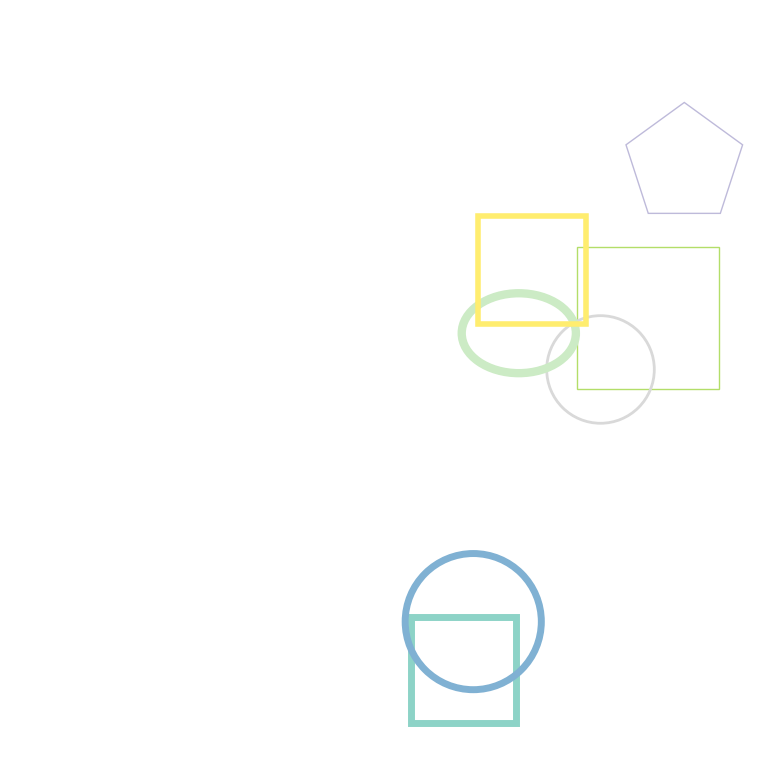[{"shape": "square", "thickness": 2.5, "radius": 0.34, "center": [0.602, 0.13]}, {"shape": "pentagon", "thickness": 0.5, "radius": 0.4, "center": [0.889, 0.787]}, {"shape": "circle", "thickness": 2.5, "radius": 0.44, "center": [0.615, 0.193]}, {"shape": "square", "thickness": 0.5, "radius": 0.46, "center": [0.842, 0.587]}, {"shape": "circle", "thickness": 1, "radius": 0.35, "center": [0.78, 0.52]}, {"shape": "oval", "thickness": 3, "radius": 0.37, "center": [0.674, 0.567]}, {"shape": "square", "thickness": 2, "radius": 0.35, "center": [0.691, 0.649]}]